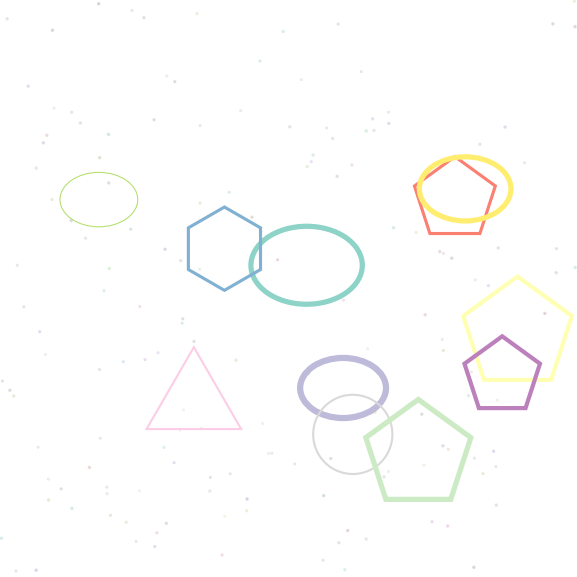[{"shape": "oval", "thickness": 2.5, "radius": 0.48, "center": [0.531, 0.54]}, {"shape": "pentagon", "thickness": 2, "radius": 0.49, "center": [0.896, 0.421]}, {"shape": "oval", "thickness": 3, "radius": 0.37, "center": [0.594, 0.327]}, {"shape": "pentagon", "thickness": 1.5, "radius": 0.37, "center": [0.788, 0.654]}, {"shape": "hexagon", "thickness": 1.5, "radius": 0.36, "center": [0.389, 0.569]}, {"shape": "oval", "thickness": 0.5, "radius": 0.34, "center": [0.171, 0.654]}, {"shape": "triangle", "thickness": 1, "radius": 0.47, "center": [0.336, 0.303]}, {"shape": "circle", "thickness": 1, "radius": 0.34, "center": [0.611, 0.247]}, {"shape": "pentagon", "thickness": 2, "radius": 0.34, "center": [0.87, 0.348]}, {"shape": "pentagon", "thickness": 2.5, "radius": 0.48, "center": [0.724, 0.212]}, {"shape": "oval", "thickness": 2.5, "radius": 0.4, "center": [0.805, 0.672]}]